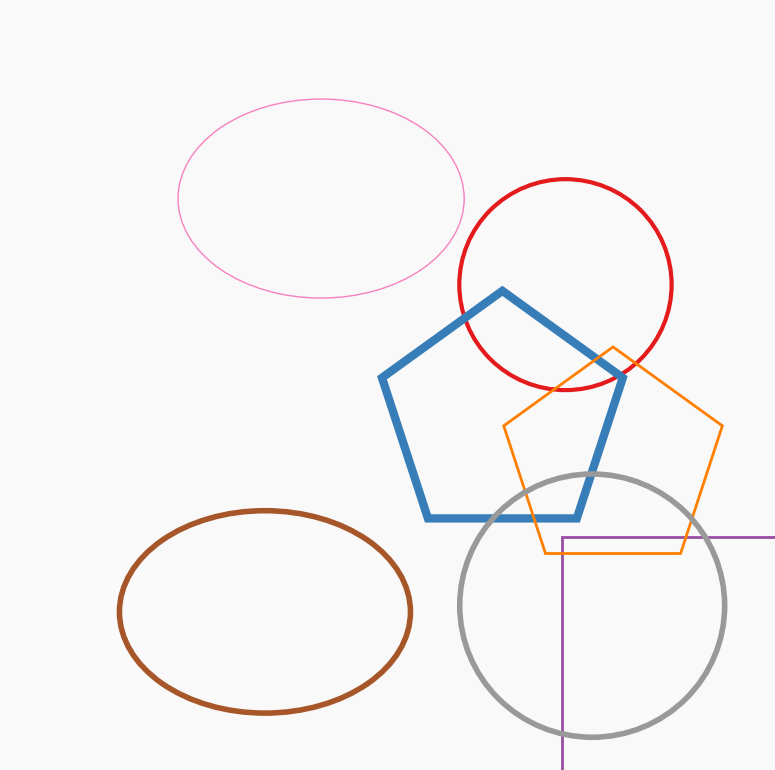[{"shape": "circle", "thickness": 1.5, "radius": 0.68, "center": [0.73, 0.63]}, {"shape": "pentagon", "thickness": 3, "radius": 0.82, "center": [0.648, 0.459]}, {"shape": "square", "thickness": 1, "radius": 0.78, "center": [0.881, 0.147]}, {"shape": "pentagon", "thickness": 1, "radius": 0.74, "center": [0.791, 0.401]}, {"shape": "oval", "thickness": 2, "radius": 0.94, "center": [0.342, 0.205]}, {"shape": "oval", "thickness": 0.5, "radius": 0.92, "center": [0.414, 0.742]}, {"shape": "circle", "thickness": 2, "radius": 0.85, "center": [0.764, 0.213]}]